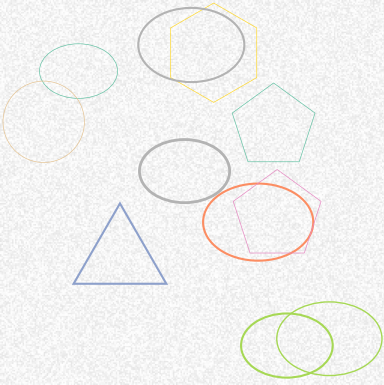[{"shape": "oval", "thickness": 0.5, "radius": 0.51, "center": [0.204, 0.815]}, {"shape": "pentagon", "thickness": 0.5, "radius": 0.57, "center": [0.711, 0.671]}, {"shape": "oval", "thickness": 1.5, "radius": 0.72, "center": [0.671, 0.423]}, {"shape": "triangle", "thickness": 1.5, "radius": 0.7, "center": [0.312, 0.332]}, {"shape": "pentagon", "thickness": 0.5, "radius": 0.6, "center": [0.72, 0.44]}, {"shape": "oval", "thickness": 1.5, "radius": 0.6, "center": [0.745, 0.102]}, {"shape": "oval", "thickness": 1, "radius": 0.68, "center": [0.856, 0.12]}, {"shape": "hexagon", "thickness": 0.5, "radius": 0.65, "center": [0.555, 0.863]}, {"shape": "circle", "thickness": 0.5, "radius": 0.53, "center": [0.114, 0.684]}, {"shape": "oval", "thickness": 1.5, "radius": 0.69, "center": [0.497, 0.883]}, {"shape": "oval", "thickness": 2, "radius": 0.59, "center": [0.479, 0.556]}]